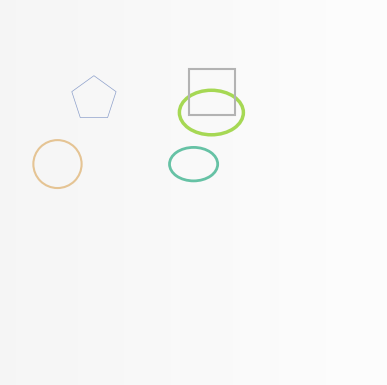[{"shape": "oval", "thickness": 2, "radius": 0.31, "center": [0.5, 0.574]}, {"shape": "pentagon", "thickness": 0.5, "radius": 0.3, "center": [0.242, 0.743]}, {"shape": "oval", "thickness": 2.5, "radius": 0.41, "center": [0.546, 0.708]}, {"shape": "circle", "thickness": 1.5, "radius": 0.31, "center": [0.148, 0.574]}, {"shape": "square", "thickness": 1.5, "radius": 0.29, "center": [0.547, 0.761]}]